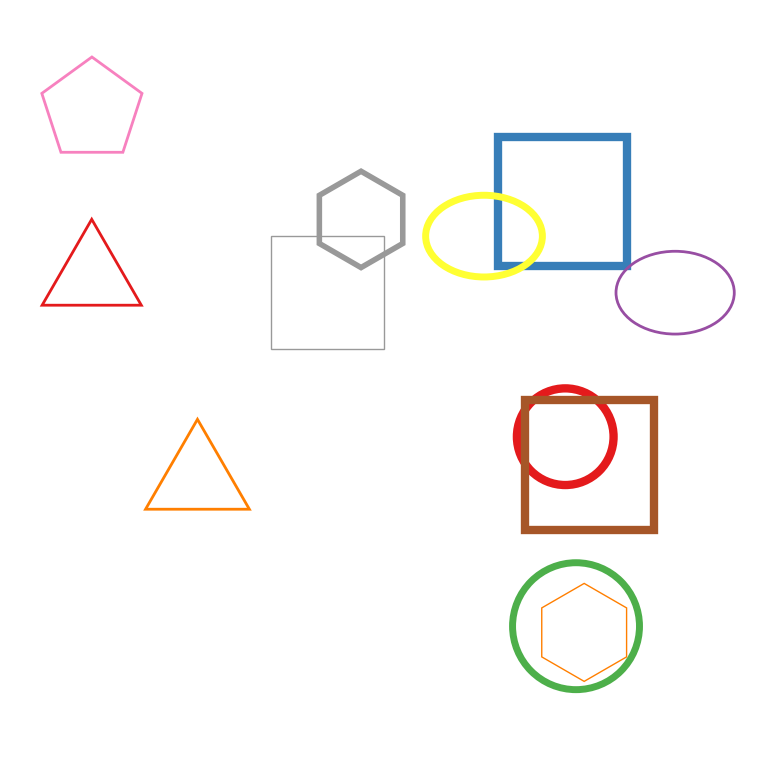[{"shape": "circle", "thickness": 3, "radius": 0.31, "center": [0.734, 0.433]}, {"shape": "triangle", "thickness": 1, "radius": 0.37, "center": [0.119, 0.641]}, {"shape": "square", "thickness": 3, "radius": 0.42, "center": [0.73, 0.738]}, {"shape": "circle", "thickness": 2.5, "radius": 0.41, "center": [0.748, 0.187]}, {"shape": "oval", "thickness": 1, "radius": 0.38, "center": [0.877, 0.62]}, {"shape": "hexagon", "thickness": 0.5, "radius": 0.32, "center": [0.759, 0.179]}, {"shape": "triangle", "thickness": 1, "radius": 0.39, "center": [0.256, 0.378]}, {"shape": "oval", "thickness": 2.5, "radius": 0.38, "center": [0.629, 0.693]}, {"shape": "square", "thickness": 3, "radius": 0.42, "center": [0.765, 0.396]}, {"shape": "pentagon", "thickness": 1, "radius": 0.34, "center": [0.119, 0.858]}, {"shape": "square", "thickness": 0.5, "radius": 0.37, "center": [0.425, 0.62]}, {"shape": "hexagon", "thickness": 2, "radius": 0.31, "center": [0.469, 0.715]}]